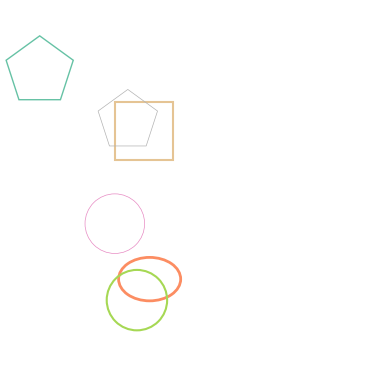[{"shape": "pentagon", "thickness": 1, "radius": 0.46, "center": [0.103, 0.815]}, {"shape": "oval", "thickness": 2, "radius": 0.4, "center": [0.389, 0.275]}, {"shape": "circle", "thickness": 0.5, "radius": 0.39, "center": [0.298, 0.419]}, {"shape": "circle", "thickness": 1.5, "radius": 0.39, "center": [0.356, 0.22]}, {"shape": "square", "thickness": 1.5, "radius": 0.38, "center": [0.373, 0.659]}, {"shape": "pentagon", "thickness": 0.5, "radius": 0.41, "center": [0.332, 0.687]}]